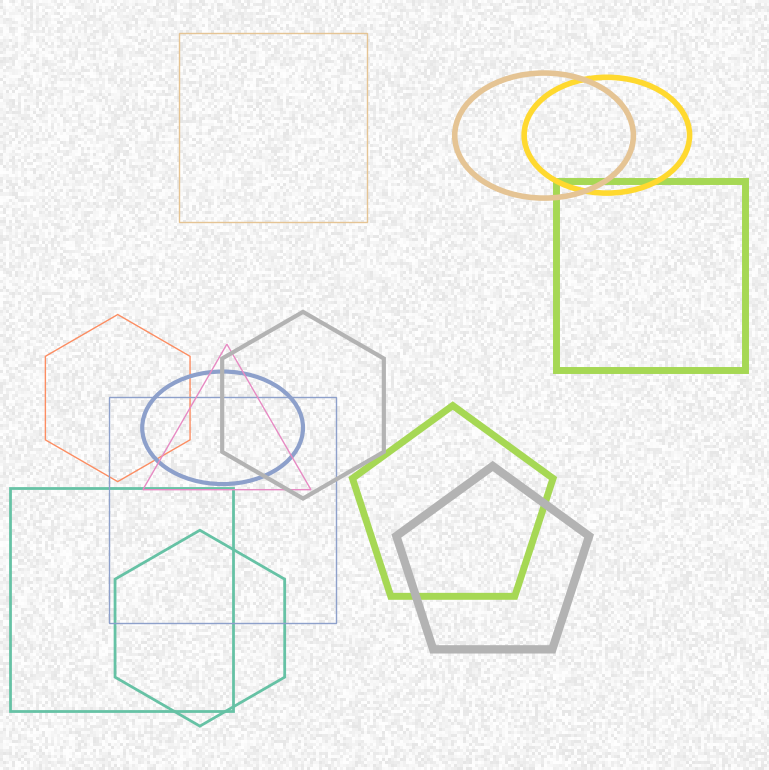[{"shape": "hexagon", "thickness": 1, "radius": 0.64, "center": [0.26, 0.184]}, {"shape": "square", "thickness": 1, "radius": 0.72, "center": [0.158, 0.222]}, {"shape": "hexagon", "thickness": 0.5, "radius": 0.54, "center": [0.153, 0.483]}, {"shape": "oval", "thickness": 1.5, "radius": 0.52, "center": [0.289, 0.444]}, {"shape": "square", "thickness": 0.5, "radius": 0.74, "center": [0.289, 0.338]}, {"shape": "triangle", "thickness": 0.5, "radius": 0.63, "center": [0.295, 0.427]}, {"shape": "square", "thickness": 2.5, "radius": 0.61, "center": [0.844, 0.642]}, {"shape": "pentagon", "thickness": 2.5, "radius": 0.68, "center": [0.588, 0.336]}, {"shape": "oval", "thickness": 2, "radius": 0.54, "center": [0.788, 0.824]}, {"shape": "square", "thickness": 0.5, "radius": 0.61, "center": [0.355, 0.835]}, {"shape": "oval", "thickness": 2, "radius": 0.58, "center": [0.707, 0.824]}, {"shape": "pentagon", "thickness": 3, "radius": 0.66, "center": [0.64, 0.263]}, {"shape": "hexagon", "thickness": 1.5, "radius": 0.61, "center": [0.394, 0.474]}]